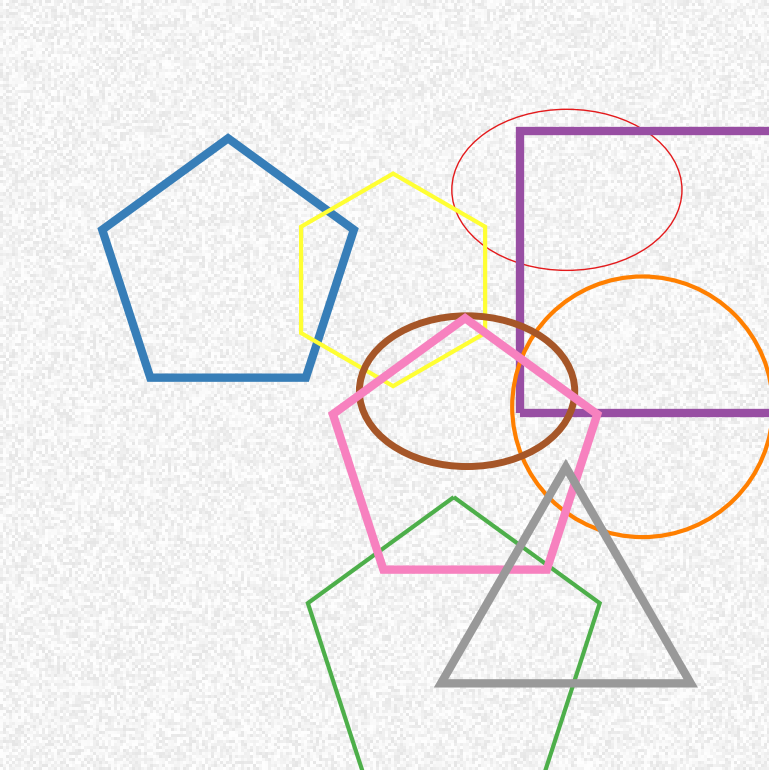[{"shape": "oval", "thickness": 0.5, "radius": 0.75, "center": [0.736, 0.753]}, {"shape": "pentagon", "thickness": 3, "radius": 0.86, "center": [0.296, 0.649]}, {"shape": "pentagon", "thickness": 1.5, "radius": 1.0, "center": [0.589, 0.155]}, {"shape": "square", "thickness": 3, "radius": 0.91, "center": [0.858, 0.646]}, {"shape": "circle", "thickness": 1.5, "radius": 0.85, "center": [0.834, 0.472]}, {"shape": "hexagon", "thickness": 1.5, "radius": 0.69, "center": [0.511, 0.637]}, {"shape": "oval", "thickness": 2.5, "radius": 0.7, "center": [0.607, 0.492]}, {"shape": "pentagon", "thickness": 3, "radius": 0.9, "center": [0.604, 0.406]}, {"shape": "triangle", "thickness": 3, "radius": 0.94, "center": [0.735, 0.206]}]